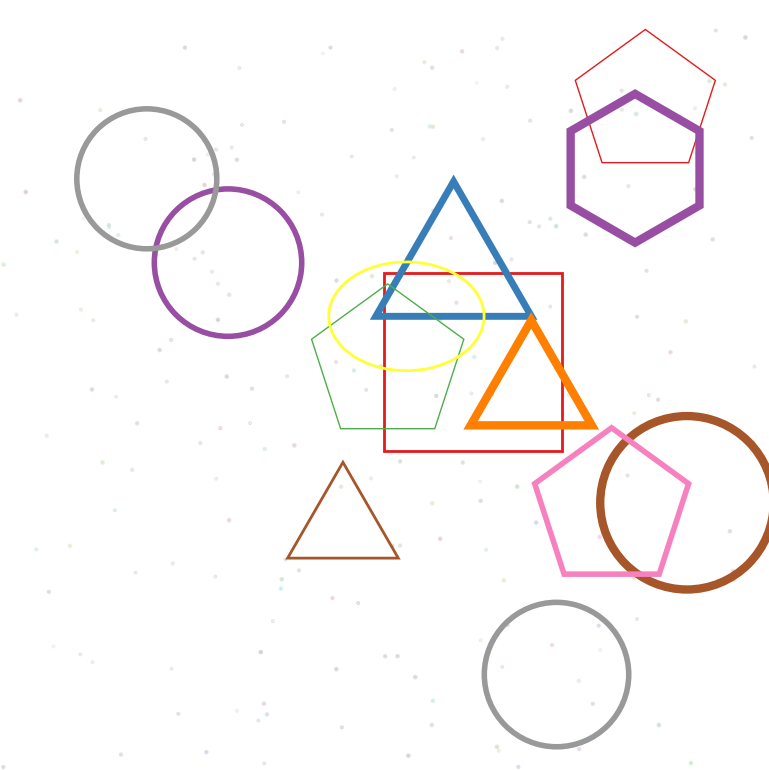[{"shape": "pentagon", "thickness": 0.5, "radius": 0.48, "center": [0.838, 0.866]}, {"shape": "square", "thickness": 1, "radius": 0.58, "center": [0.614, 0.529]}, {"shape": "triangle", "thickness": 2.5, "radius": 0.58, "center": [0.589, 0.648]}, {"shape": "pentagon", "thickness": 0.5, "radius": 0.52, "center": [0.503, 0.527]}, {"shape": "hexagon", "thickness": 3, "radius": 0.48, "center": [0.825, 0.781]}, {"shape": "circle", "thickness": 2, "radius": 0.48, "center": [0.296, 0.659]}, {"shape": "triangle", "thickness": 3, "radius": 0.45, "center": [0.69, 0.493]}, {"shape": "oval", "thickness": 1, "radius": 0.5, "center": [0.528, 0.589]}, {"shape": "circle", "thickness": 3, "radius": 0.56, "center": [0.892, 0.347]}, {"shape": "triangle", "thickness": 1, "radius": 0.42, "center": [0.445, 0.317]}, {"shape": "pentagon", "thickness": 2, "radius": 0.53, "center": [0.794, 0.339]}, {"shape": "circle", "thickness": 2, "radius": 0.47, "center": [0.723, 0.124]}, {"shape": "circle", "thickness": 2, "radius": 0.45, "center": [0.191, 0.768]}]